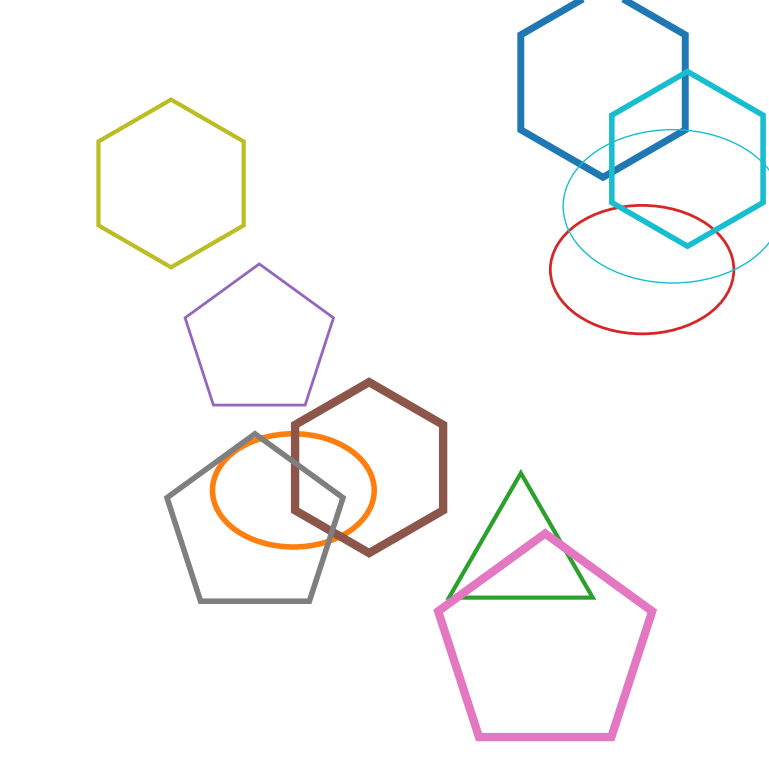[{"shape": "hexagon", "thickness": 2.5, "radius": 0.62, "center": [0.783, 0.893]}, {"shape": "oval", "thickness": 2, "radius": 0.53, "center": [0.381, 0.363]}, {"shape": "triangle", "thickness": 1.5, "radius": 0.54, "center": [0.676, 0.278]}, {"shape": "oval", "thickness": 1, "radius": 0.6, "center": [0.834, 0.65]}, {"shape": "pentagon", "thickness": 1, "radius": 0.51, "center": [0.337, 0.556]}, {"shape": "hexagon", "thickness": 3, "radius": 0.56, "center": [0.479, 0.393]}, {"shape": "pentagon", "thickness": 3, "radius": 0.73, "center": [0.708, 0.161]}, {"shape": "pentagon", "thickness": 2, "radius": 0.6, "center": [0.331, 0.316]}, {"shape": "hexagon", "thickness": 1.5, "radius": 0.54, "center": [0.222, 0.762]}, {"shape": "hexagon", "thickness": 2, "radius": 0.57, "center": [0.893, 0.794]}, {"shape": "oval", "thickness": 0.5, "radius": 0.71, "center": [0.874, 0.732]}]